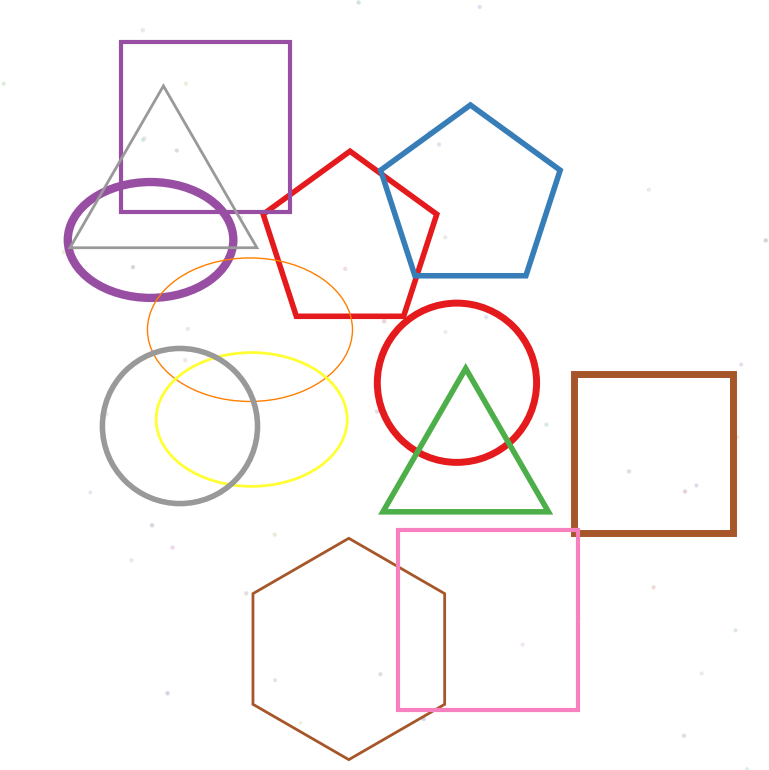[{"shape": "pentagon", "thickness": 2, "radius": 0.59, "center": [0.455, 0.685]}, {"shape": "circle", "thickness": 2.5, "radius": 0.52, "center": [0.593, 0.503]}, {"shape": "pentagon", "thickness": 2, "radius": 0.61, "center": [0.611, 0.741]}, {"shape": "triangle", "thickness": 2, "radius": 0.62, "center": [0.605, 0.397]}, {"shape": "oval", "thickness": 3, "radius": 0.54, "center": [0.196, 0.688]}, {"shape": "square", "thickness": 1.5, "radius": 0.55, "center": [0.267, 0.835]}, {"shape": "oval", "thickness": 0.5, "radius": 0.67, "center": [0.325, 0.572]}, {"shape": "oval", "thickness": 1, "radius": 0.62, "center": [0.327, 0.455]}, {"shape": "hexagon", "thickness": 1, "radius": 0.72, "center": [0.453, 0.157]}, {"shape": "square", "thickness": 2.5, "radius": 0.51, "center": [0.849, 0.411]}, {"shape": "square", "thickness": 1.5, "radius": 0.58, "center": [0.634, 0.195]}, {"shape": "circle", "thickness": 2, "radius": 0.5, "center": [0.234, 0.447]}, {"shape": "triangle", "thickness": 1, "radius": 0.7, "center": [0.212, 0.748]}]